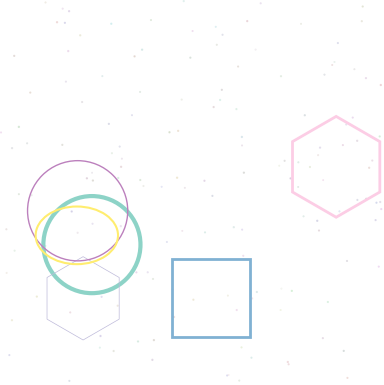[{"shape": "circle", "thickness": 3, "radius": 0.63, "center": [0.239, 0.365]}, {"shape": "hexagon", "thickness": 0.5, "radius": 0.54, "center": [0.216, 0.225]}, {"shape": "square", "thickness": 2, "radius": 0.51, "center": [0.547, 0.226]}, {"shape": "hexagon", "thickness": 2, "radius": 0.65, "center": [0.873, 0.567]}, {"shape": "circle", "thickness": 1, "radius": 0.65, "center": [0.202, 0.453]}, {"shape": "oval", "thickness": 1.5, "radius": 0.53, "center": [0.2, 0.389]}]